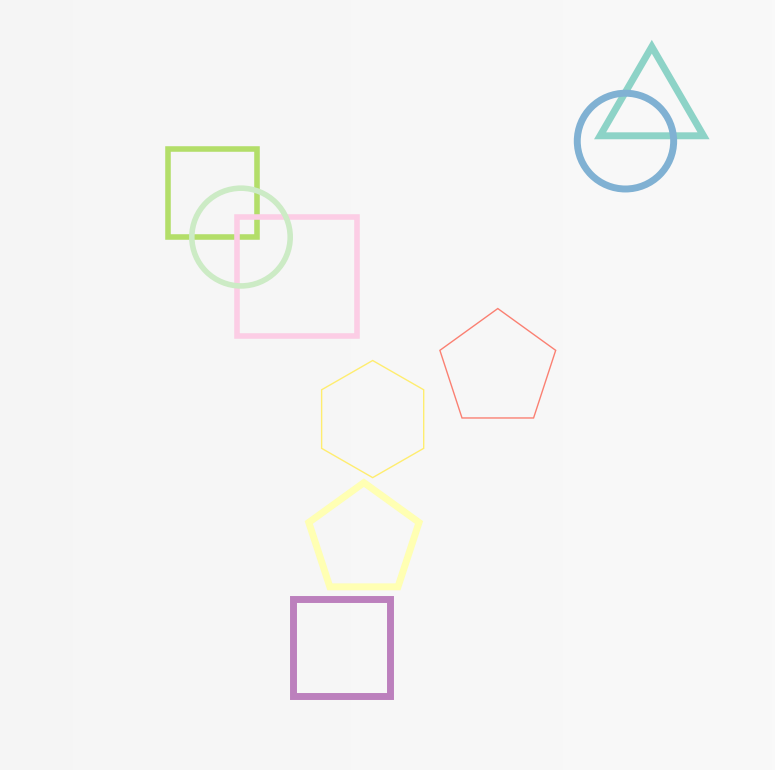[{"shape": "triangle", "thickness": 2.5, "radius": 0.39, "center": [0.841, 0.862]}, {"shape": "pentagon", "thickness": 2.5, "radius": 0.37, "center": [0.47, 0.298]}, {"shape": "pentagon", "thickness": 0.5, "radius": 0.39, "center": [0.642, 0.521]}, {"shape": "circle", "thickness": 2.5, "radius": 0.31, "center": [0.807, 0.817]}, {"shape": "square", "thickness": 2, "radius": 0.29, "center": [0.274, 0.75]}, {"shape": "square", "thickness": 2, "radius": 0.39, "center": [0.383, 0.641]}, {"shape": "square", "thickness": 2.5, "radius": 0.31, "center": [0.441, 0.159]}, {"shape": "circle", "thickness": 2, "radius": 0.32, "center": [0.311, 0.692]}, {"shape": "hexagon", "thickness": 0.5, "radius": 0.38, "center": [0.481, 0.456]}]